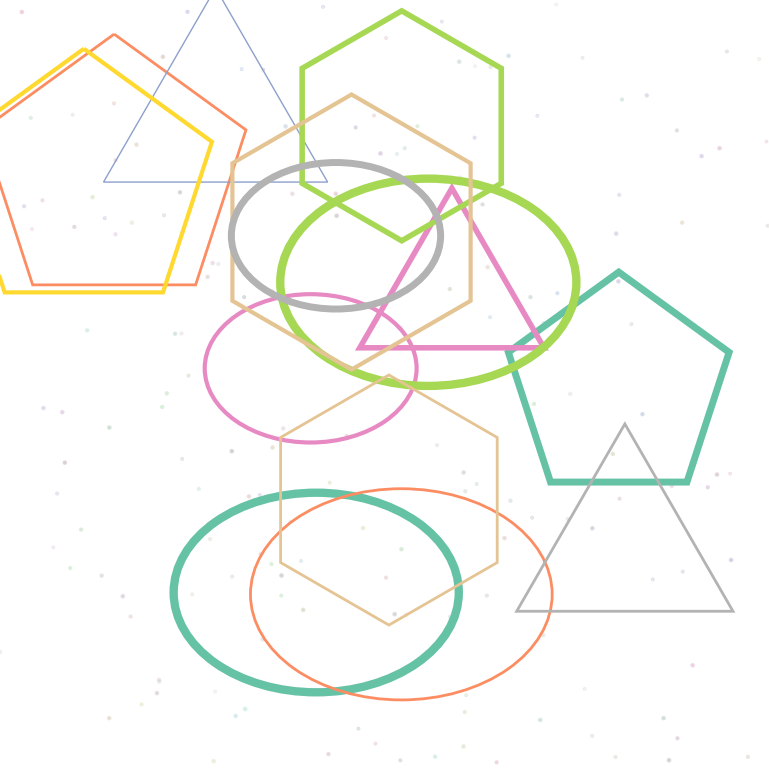[{"shape": "pentagon", "thickness": 2.5, "radius": 0.75, "center": [0.804, 0.496]}, {"shape": "oval", "thickness": 3, "radius": 0.93, "center": [0.411, 0.231]}, {"shape": "pentagon", "thickness": 1, "radius": 0.9, "center": [0.148, 0.776]}, {"shape": "oval", "thickness": 1, "radius": 0.98, "center": [0.521, 0.228]}, {"shape": "triangle", "thickness": 0.5, "radius": 0.84, "center": [0.28, 0.848]}, {"shape": "oval", "thickness": 1.5, "radius": 0.69, "center": [0.403, 0.522]}, {"shape": "triangle", "thickness": 2, "radius": 0.69, "center": [0.587, 0.617]}, {"shape": "oval", "thickness": 3, "radius": 0.96, "center": [0.556, 0.633]}, {"shape": "hexagon", "thickness": 2, "radius": 0.75, "center": [0.522, 0.837]}, {"shape": "pentagon", "thickness": 1.5, "radius": 0.87, "center": [0.109, 0.762]}, {"shape": "hexagon", "thickness": 1.5, "radius": 0.89, "center": [0.457, 0.699]}, {"shape": "hexagon", "thickness": 1, "radius": 0.81, "center": [0.505, 0.351]}, {"shape": "oval", "thickness": 2.5, "radius": 0.68, "center": [0.436, 0.694]}, {"shape": "triangle", "thickness": 1, "radius": 0.81, "center": [0.811, 0.287]}]